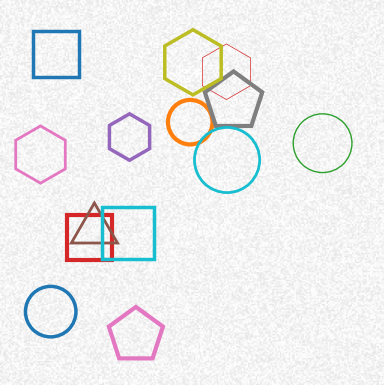[{"shape": "square", "thickness": 2.5, "radius": 0.3, "center": [0.145, 0.86]}, {"shape": "circle", "thickness": 2.5, "radius": 0.33, "center": [0.132, 0.191]}, {"shape": "circle", "thickness": 3, "radius": 0.29, "center": [0.494, 0.683]}, {"shape": "circle", "thickness": 1, "radius": 0.38, "center": [0.838, 0.628]}, {"shape": "square", "thickness": 3, "radius": 0.29, "center": [0.232, 0.383]}, {"shape": "hexagon", "thickness": 0.5, "radius": 0.36, "center": [0.588, 0.814]}, {"shape": "hexagon", "thickness": 2.5, "radius": 0.3, "center": [0.336, 0.644]}, {"shape": "triangle", "thickness": 2, "radius": 0.35, "center": [0.245, 0.403]}, {"shape": "hexagon", "thickness": 2, "radius": 0.37, "center": [0.105, 0.599]}, {"shape": "pentagon", "thickness": 3, "radius": 0.37, "center": [0.353, 0.129]}, {"shape": "pentagon", "thickness": 3, "radius": 0.39, "center": [0.607, 0.736]}, {"shape": "hexagon", "thickness": 2.5, "radius": 0.42, "center": [0.501, 0.838]}, {"shape": "square", "thickness": 2.5, "radius": 0.34, "center": [0.332, 0.395]}, {"shape": "circle", "thickness": 2, "radius": 0.42, "center": [0.59, 0.584]}]